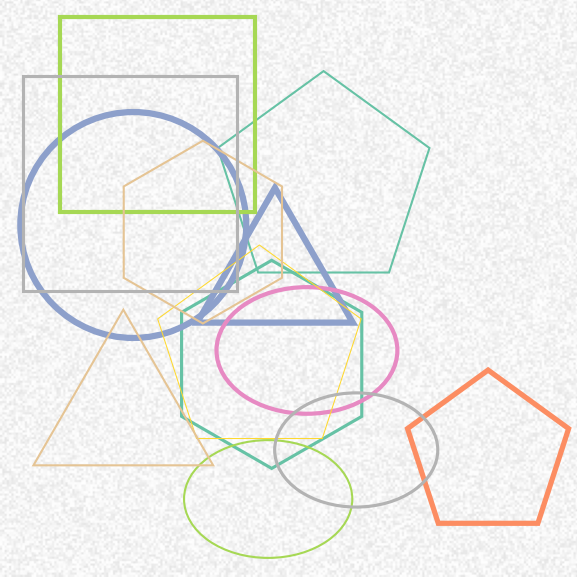[{"shape": "hexagon", "thickness": 1.5, "radius": 0.9, "center": [0.47, 0.368]}, {"shape": "pentagon", "thickness": 1, "radius": 0.96, "center": [0.56, 0.683]}, {"shape": "pentagon", "thickness": 2.5, "radius": 0.73, "center": [0.845, 0.212]}, {"shape": "circle", "thickness": 3, "radius": 0.98, "center": [0.231, 0.61]}, {"shape": "triangle", "thickness": 3, "radius": 0.78, "center": [0.476, 0.518]}, {"shape": "oval", "thickness": 2, "radius": 0.78, "center": [0.531, 0.392]}, {"shape": "square", "thickness": 2, "radius": 0.84, "center": [0.273, 0.801]}, {"shape": "oval", "thickness": 1, "radius": 0.73, "center": [0.464, 0.135]}, {"shape": "pentagon", "thickness": 0.5, "radius": 0.93, "center": [0.449, 0.39]}, {"shape": "triangle", "thickness": 1, "radius": 0.9, "center": [0.214, 0.283]}, {"shape": "hexagon", "thickness": 1, "radius": 0.79, "center": [0.351, 0.597]}, {"shape": "oval", "thickness": 1.5, "radius": 0.71, "center": [0.617, 0.22]}, {"shape": "square", "thickness": 1.5, "radius": 0.93, "center": [0.225, 0.682]}]